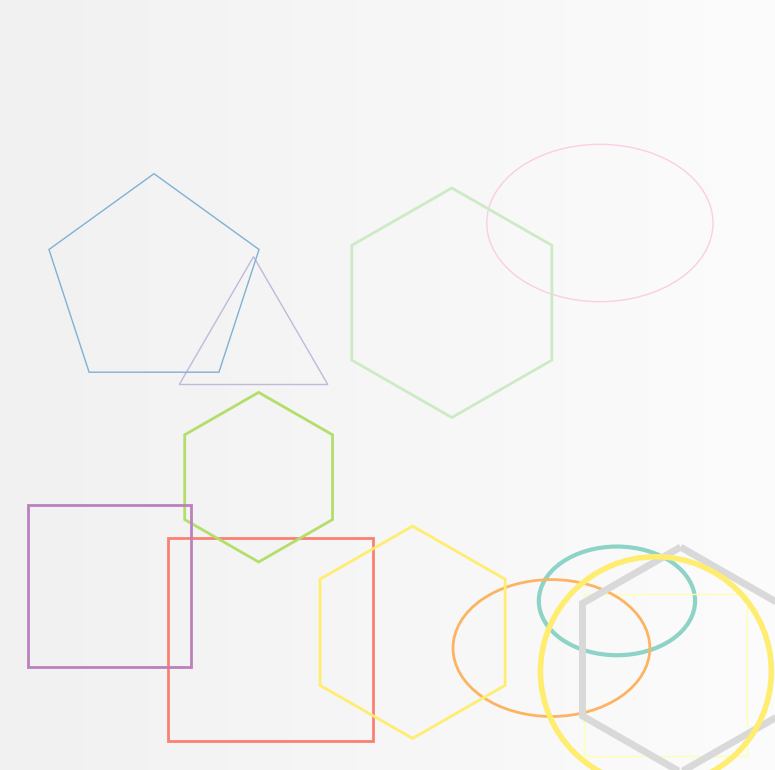[{"shape": "oval", "thickness": 1.5, "radius": 0.5, "center": [0.796, 0.22]}, {"shape": "square", "thickness": 0.5, "radius": 0.53, "center": [0.858, 0.123]}, {"shape": "triangle", "thickness": 0.5, "radius": 0.55, "center": [0.327, 0.556]}, {"shape": "square", "thickness": 1, "radius": 0.66, "center": [0.349, 0.17]}, {"shape": "pentagon", "thickness": 0.5, "radius": 0.71, "center": [0.199, 0.632]}, {"shape": "oval", "thickness": 1, "radius": 0.63, "center": [0.712, 0.158]}, {"shape": "hexagon", "thickness": 1, "radius": 0.55, "center": [0.334, 0.38]}, {"shape": "oval", "thickness": 0.5, "radius": 0.73, "center": [0.774, 0.71]}, {"shape": "hexagon", "thickness": 2.5, "radius": 0.73, "center": [0.878, 0.143]}, {"shape": "square", "thickness": 1, "radius": 0.53, "center": [0.141, 0.239]}, {"shape": "hexagon", "thickness": 1, "radius": 0.75, "center": [0.583, 0.607]}, {"shape": "circle", "thickness": 2, "radius": 0.74, "center": [0.846, 0.128]}, {"shape": "hexagon", "thickness": 1, "radius": 0.69, "center": [0.532, 0.179]}]